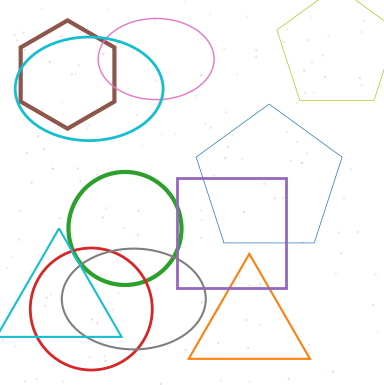[{"shape": "pentagon", "thickness": 0.5, "radius": 1.0, "center": [0.699, 0.53]}, {"shape": "triangle", "thickness": 1.5, "radius": 0.91, "center": [0.648, 0.159]}, {"shape": "circle", "thickness": 3, "radius": 0.73, "center": [0.325, 0.407]}, {"shape": "circle", "thickness": 2, "radius": 0.79, "center": [0.237, 0.197]}, {"shape": "square", "thickness": 2, "radius": 0.71, "center": [0.601, 0.395]}, {"shape": "hexagon", "thickness": 3, "radius": 0.7, "center": [0.175, 0.806]}, {"shape": "oval", "thickness": 1, "radius": 0.75, "center": [0.406, 0.847]}, {"shape": "oval", "thickness": 1.5, "radius": 0.93, "center": [0.348, 0.223]}, {"shape": "pentagon", "thickness": 0.5, "radius": 0.82, "center": [0.875, 0.871]}, {"shape": "triangle", "thickness": 1.5, "radius": 0.94, "center": [0.153, 0.219]}, {"shape": "oval", "thickness": 2, "radius": 0.96, "center": [0.232, 0.769]}]